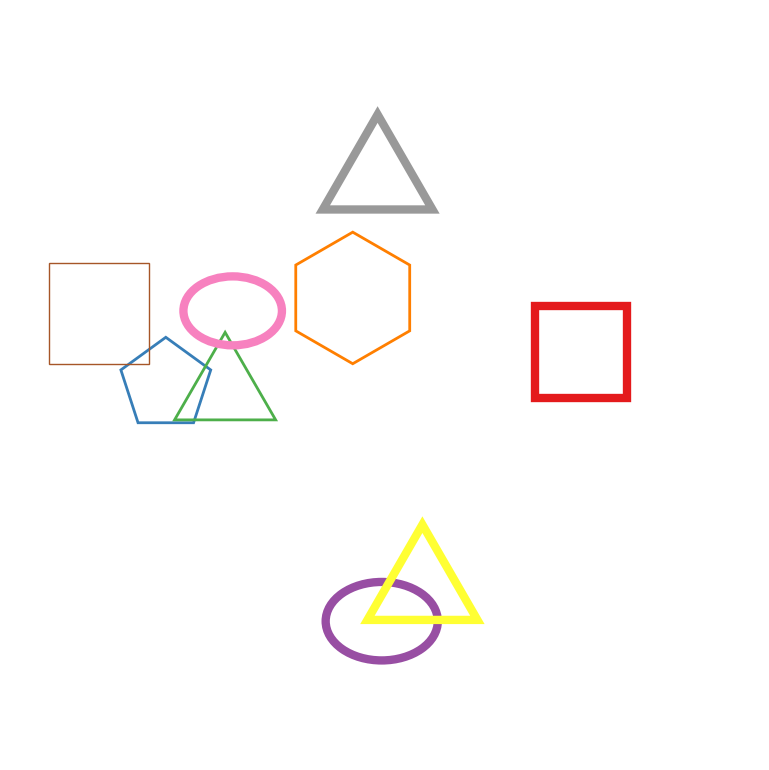[{"shape": "square", "thickness": 3, "radius": 0.3, "center": [0.755, 0.543]}, {"shape": "pentagon", "thickness": 1, "radius": 0.31, "center": [0.215, 0.501]}, {"shape": "triangle", "thickness": 1, "radius": 0.38, "center": [0.292, 0.493]}, {"shape": "oval", "thickness": 3, "radius": 0.36, "center": [0.496, 0.193]}, {"shape": "hexagon", "thickness": 1, "radius": 0.43, "center": [0.458, 0.613]}, {"shape": "triangle", "thickness": 3, "radius": 0.41, "center": [0.549, 0.236]}, {"shape": "square", "thickness": 0.5, "radius": 0.33, "center": [0.129, 0.593]}, {"shape": "oval", "thickness": 3, "radius": 0.32, "center": [0.302, 0.596]}, {"shape": "triangle", "thickness": 3, "radius": 0.41, "center": [0.49, 0.769]}]